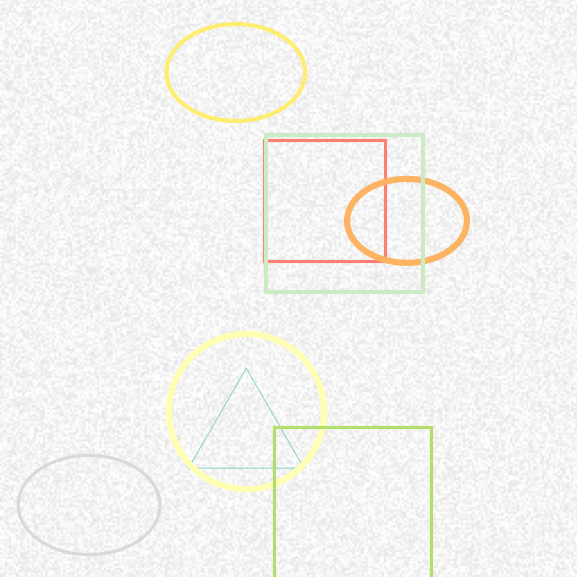[{"shape": "triangle", "thickness": 0.5, "radius": 0.58, "center": [0.426, 0.246]}, {"shape": "circle", "thickness": 3, "radius": 0.67, "center": [0.427, 0.286]}, {"shape": "square", "thickness": 1.5, "radius": 0.52, "center": [0.562, 0.652]}, {"shape": "oval", "thickness": 3, "radius": 0.52, "center": [0.705, 0.617]}, {"shape": "square", "thickness": 1.5, "radius": 0.68, "center": [0.61, 0.124]}, {"shape": "oval", "thickness": 1.5, "radius": 0.61, "center": [0.154, 0.125]}, {"shape": "square", "thickness": 2, "radius": 0.68, "center": [0.596, 0.63]}, {"shape": "oval", "thickness": 2, "radius": 0.6, "center": [0.408, 0.874]}]